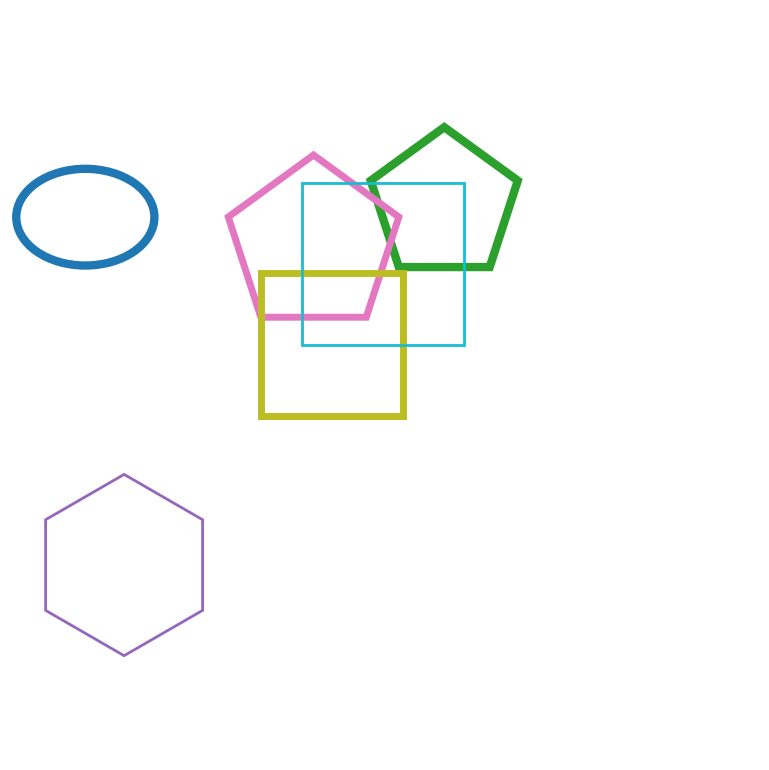[{"shape": "oval", "thickness": 3, "radius": 0.45, "center": [0.111, 0.718]}, {"shape": "pentagon", "thickness": 3, "radius": 0.5, "center": [0.577, 0.734]}, {"shape": "hexagon", "thickness": 1, "radius": 0.59, "center": [0.161, 0.266]}, {"shape": "pentagon", "thickness": 2.5, "radius": 0.58, "center": [0.407, 0.682]}, {"shape": "square", "thickness": 2.5, "radius": 0.46, "center": [0.431, 0.553]}, {"shape": "square", "thickness": 1, "radius": 0.53, "center": [0.497, 0.657]}]